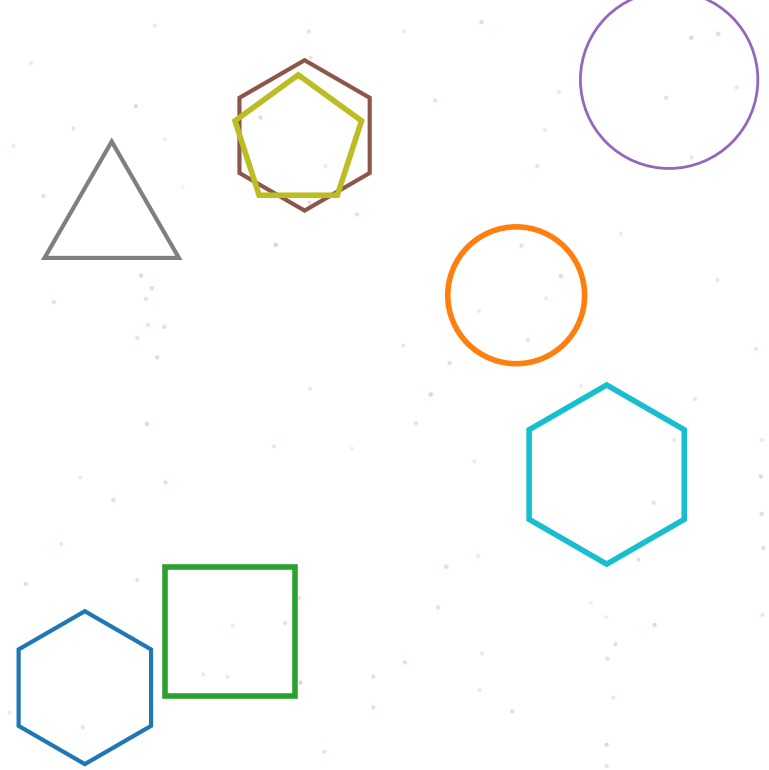[{"shape": "hexagon", "thickness": 1.5, "radius": 0.5, "center": [0.11, 0.107]}, {"shape": "circle", "thickness": 2, "radius": 0.44, "center": [0.67, 0.617]}, {"shape": "square", "thickness": 2, "radius": 0.42, "center": [0.299, 0.18]}, {"shape": "circle", "thickness": 1, "radius": 0.58, "center": [0.869, 0.896]}, {"shape": "hexagon", "thickness": 1.5, "radius": 0.49, "center": [0.396, 0.824]}, {"shape": "triangle", "thickness": 1.5, "radius": 0.5, "center": [0.145, 0.715]}, {"shape": "pentagon", "thickness": 2, "radius": 0.43, "center": [0.387, 0.816]}, {"shape": "hexagon", "thickness": 2, "radius": 0.58, "center": [0.788, 0.384]}]